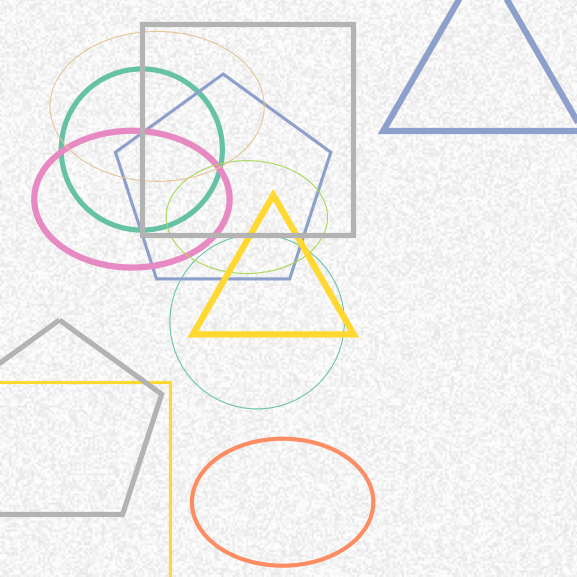[{"shape": "circle", "thickness": 0.5, "radius": 0.76, "center": [0.445, 0.442]}, {"shape": "circle", "thickness": 2.5, "radius": 0.7, "center": [0.246, 0.74]}, {"shape": "oval", "thickness": 2, "radius": 0.79, "center": [0.489, 0.13]}, {"shape": "triangle", "thickness": 3, "radius": 1.0, "center": [0.836, 0.872]}, {"shape": "pentagon", "thickness": 1.5, "radius": 0.98, "center": [0.386, 0.675]}, {"shape": "oval", "thickness": 3, "radius": 0.85, "center": [0.228, 0.654]}, {"shape": "oval", "thickness": 0.5, "radius": 0.7, "center": [0.427, 0.623]}, {"shape": "square", "thickness": 1.5, "radius": 0.96, "center": [0.102, 0.146]}, {"shape": "triangle", "thickness": 3, "radius": 0.8, "center": [0.473, 0.501]}, {"shape": "oval", "thickness": 0.5, "radius": 0.93, "center": [0.272, 0.815]}, {"shape": "pentagon", "thickness": 2.5, "radius": 0.93, "center": [0.103, 0.259]}, {"shape": "square", "thickness": 2.5, "radius": 0.91, "center": [0.428, 0.775]}]